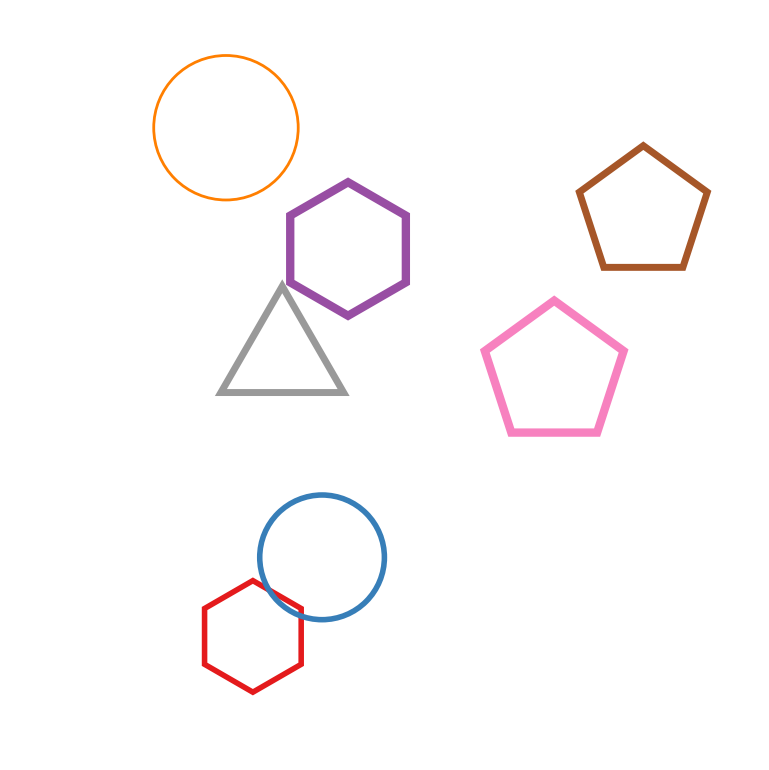[{"shape": "hexagon", "thickness": 2, "radius": 0.36, "center": [0.328, 0.173]}, {"shape": "circle", "thickness": 2, "radius": 0.4, "center": [0.418, 0.276]}, {"shape": "hexagon", "thickness": 3, "radius": 0.43, "center": [0.452, 0.677]}, {"shape": "circle", "thickness": 1, "radius": 0.47, "center": [0.293, 0.834]}, {"shape": "pentagon", "thickness": 2.5, "radius": 0.44, "center": [0.835, 0.723]}, {"shape": "pentagon", "thickness": 3, "radius": 0.47, "center": [0.72, 0.515]}, {"shape": "triangle", "thickness": 2.5, "radius": 0.46, "center": [0.367, 0.536]}]